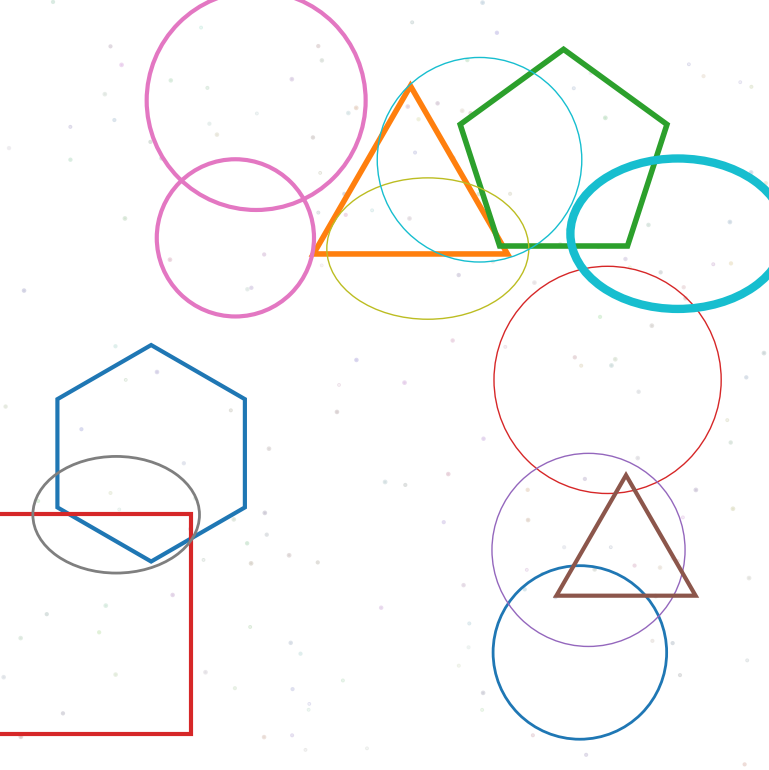[{"shape": "circle", "thickness": 1, "radius": 0.56, "center": [0.753, 0.153]}, {"shape": "hexagon", "thickness": 1.5, "radius": 0.7, "center": [0.196, 0.411]}, {"shape": "triangle", "thickness": 2, "radius": 0.73, "center": [0.533, 0.743]}, {"shape": "pentagon", "thickness": 2, "radius": 0.71, "center": [0.732, 0.795]}, {"shape": "square", "thickness": 1.5, "radius": 0.71, "center": [0.106, 0.189]}, {"shape": "circle", "thickness": 0.5, "radius": 0.74, "center": [0.789, 0.507]}, {"shape": "circle", "thickness": 0.5, "radius": 0.63, "center": [0.764, 0.286]}, {"shape": "triangle", "thickness": 1.5, "radius": 0.52, "center": [0.813, 0.279]}, {"shape": "circle", "thickness": 1.5, "radius": 0.71, "center": [0.333, 0.869]}, {"shape": "circle", "thickness": 1.5, "radius": 0.51, "center": [0.306, 0.691]}, {"shape": "oval", "thickness": 1, "radius": 0.54, "center": [0.151, 0.332]}, {"shape": "oval", "thickness": 0.5, "radius": 0.66, "center": [0.556, 0.677]}, {"shape": "oval", "thickness": 3, "radius": 0.7, "center": [0.88, 0.696]}, {"shape": "circle", "thickness": 0.5, "radius": 0.66, "center": [0.623, 0.793]}]